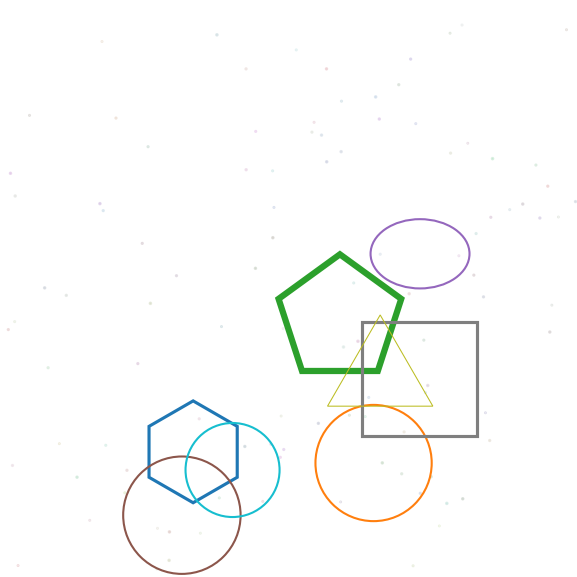[{"shape": "hexagon", "thickness": 1.5, "radius": 0.44, "center": [0.334, 0.217]}, {"shape": "circle", "thickness": 1, "radius": 0.5, "center": [0.647, 0.197]}, {"shape": "pentagon", "thickness": 3, "radius": 0.56, "center": [0.589, 0.447]}, {"shape": "oval", "thickness": 1, "radius": 0.43, "center": [0.727, 0.56]}, {"shape": "circle", "thickness": 1, "radius": 0.51, "center": [0.315, 0.107]}, {"shape": "square", "thickness": 1.5, "radius": 0.49, "center": [0.726, 0.343]}, {"shape": "triangle", "thickness": 0.5, "radius": 0.53, "center": [0.658, 0.348]}, {"shape": "circle", "thickness": 1, "radius": 0.41, "center": [0.403, 0.185]}]